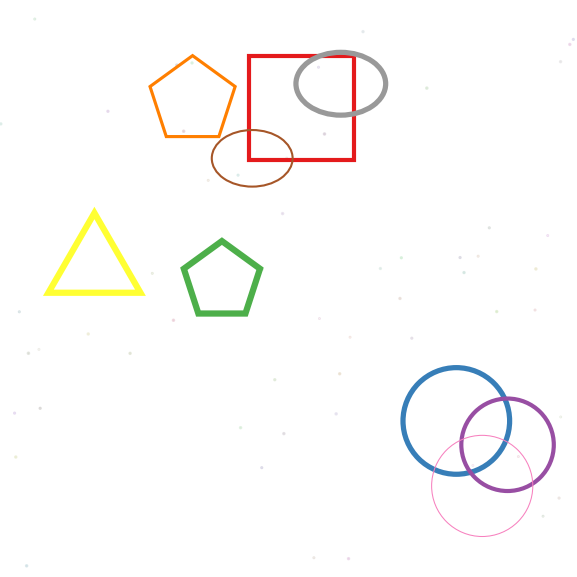[{"shape": "square", "thickness": 2, "radius": 0.45, "center": [0.522, 0.812]}, {"shape": "circle", "thickness": 2.5, "radius": 0.46, "center": [0.79, 0.27]}, {"shape": "pentagon", "thickness": 3, "radius": 0.35, "center": [0.384, 0.512]}, {"shape": "circle", "thickness": 2, "radius": 0.4, "center": [0.879, 0.229]}, {"shape": "pentagon", "thickness": 1.5, "radius": 0.39, "center": [0.333, 0.825]}, {"shape": "triangle", "thickness": 3, "radius": 0.46, "center": [0.163, 0.538]}, {"shape": "oval", "thickness": 1, "radius": 0.35, "center": [0.437, 0.725]}, {"shape": "circle", "thickness": 0.5, "radius": 0.44, "center": [0.835, 0.158]}, {"shape": "oval", "thickness": 2.5, "radius": 0.39, "center": [0.59, 0.854]}]